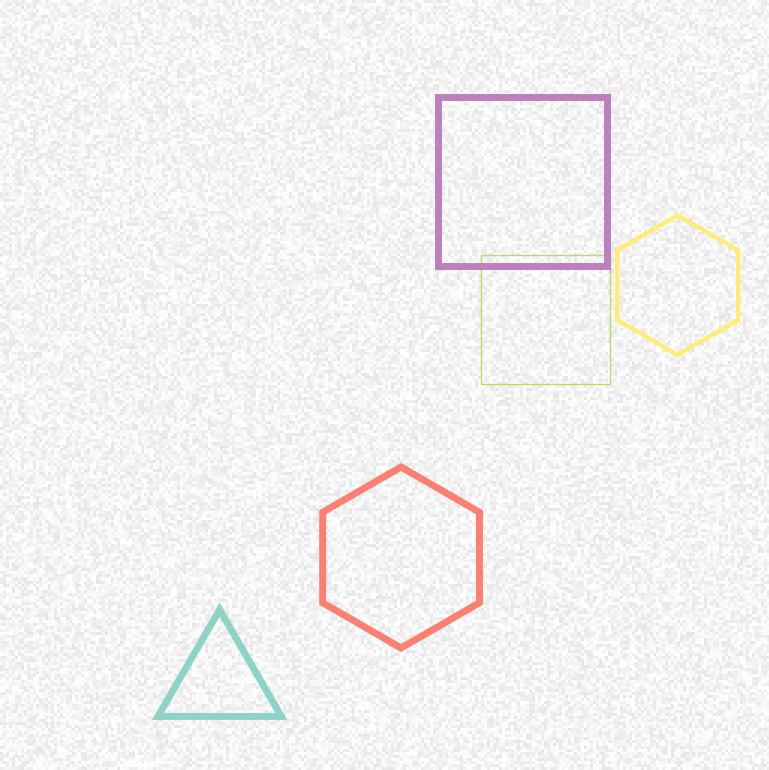[{"shape": "triangle", "thickness": 2.5, "radius": 0.46, "center": [0.285, 0.116]}, {"shape": "hexagon", "thickness": 2.5, "radius": 0.59, "center": [0.521, 0.276]}, {"shape": "square", "thickness": 0.5, "radius": 0.42, "center": [0.709, 0.585]}, {"shape": "square", "thickness": 2.5, "radius": 0.55, "center": [0.679, 0.764]}, {"shape": "hexagon", "thickness": 1.5, "radius": 0.45, "center": [0.88, 0.63]}]